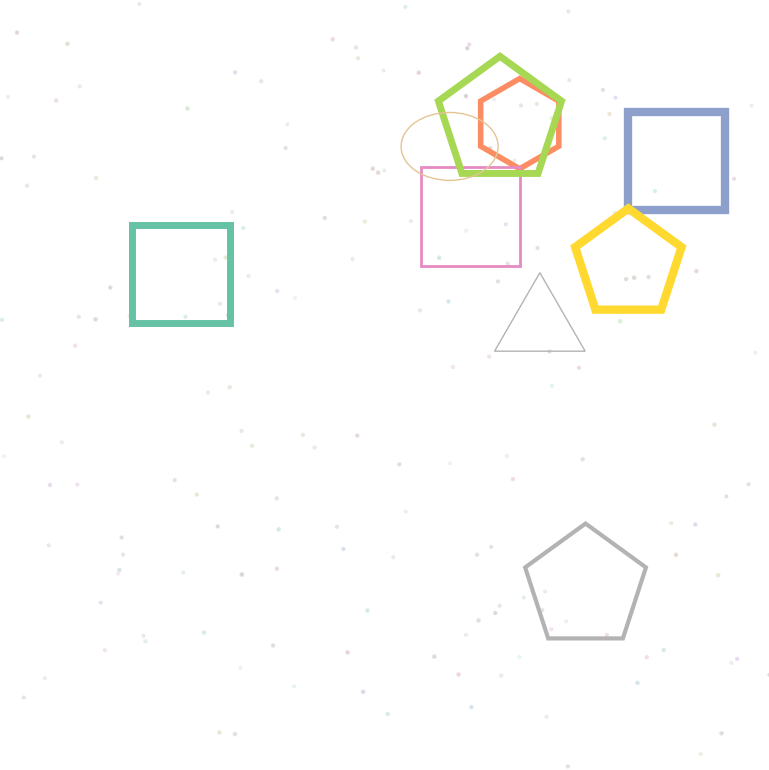[{"shape": "square", "thickness": 2.5, "radius": 0.32, "center": [0.235, 0.645]}, {"shape": "hexagon", "thickness": 2, "radius": 0.29, "center": [0.675, 0.839]}, {"shape": "square", "thickness": 3, "radius": 0.32, "center": [0.878, 0.791]}, {"shape": "square", "thickness": 1, "radius": 0.32, "center": [0.611, 0.719]}, {"shape": "pentagon", "thickness": 2.5, "radius": 0.42, "center": [0.649, 0.843]}, {"shape": "pentagon", "thickness": 3, "radius": 0.36, "center": [0.816, 0.657]}, {"shape": "oval", "thickness": 0.5, "radius": 0.31, "center": [0.584, 0.81]}, {"shape": "triangle", "thickness": 0.5, "radius": 0.34, "center": [0.701, 0.578]}, {"shape": "pentagon", "thickness": 1.5, "radius": 0.41, "center": [0.76, 0.238]}]